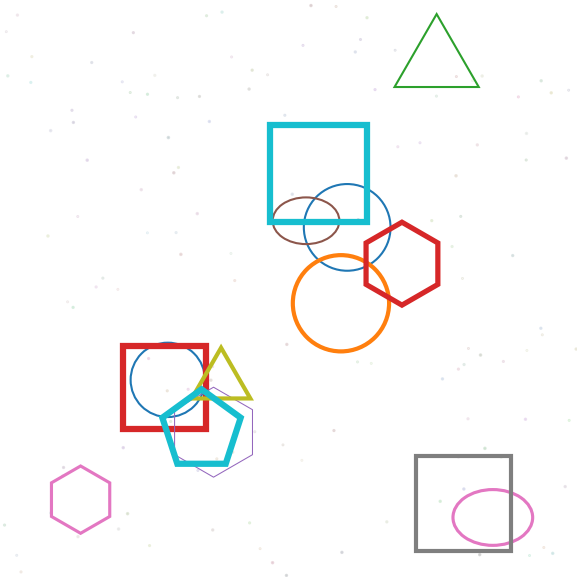[{"shape": "circle", "thickness": 1, "radius": 0.32, "center": [0.291, 0.341]}, {"shape": "circle", "thickness": 1, "radius": 0.38, "center": [0.601, 0.605]}, {"shape": "circle", "thickness": 2, "radius": 0.42, "center": [0.59, 0.474]}, {"shape": "triangle", "thickness": 1, "radius": 0.42, "center": [0.756, 0.891]}, {"shape": "square", "thickness": 3, "radius": 0.36, "center": [0.285, 0.328]}, {"shape": "hexagon", "thickness": 2.5, "radius": 0.36, "center": [0.696, 0.543]}, {"shape": "hexagon", "thickness": 0.5, "radius": 0.39, "center": [0.37, 0.251]}, {"shape": "oval", "thickness": 1, "radius": 0.29, "center": [0.53, 0.617]}, {"shape": "oval", "thickness": 1.5, "radius": 0.34, "center": [0.853, 0.103]}, {"shape": "hexagon", "thickness": 1.5, "radius": 0.29, "center": [0.14, 0.134]}, {"shape": "square", "thickness": 2, "radius": 0.41, "center": [0.803, 0.128]}, {"shape": "triangle", "thickness": 2, "radius": 0.29, "center": [0.383, 0.338]}, {"shape": "pentagon", "thickness": 3, "radius": 0.36, "center": [0.349, 0.254]}, {"shape": "square", "thickness": 3, "radius": 0.42, "center": [0.552, 0.698]}]